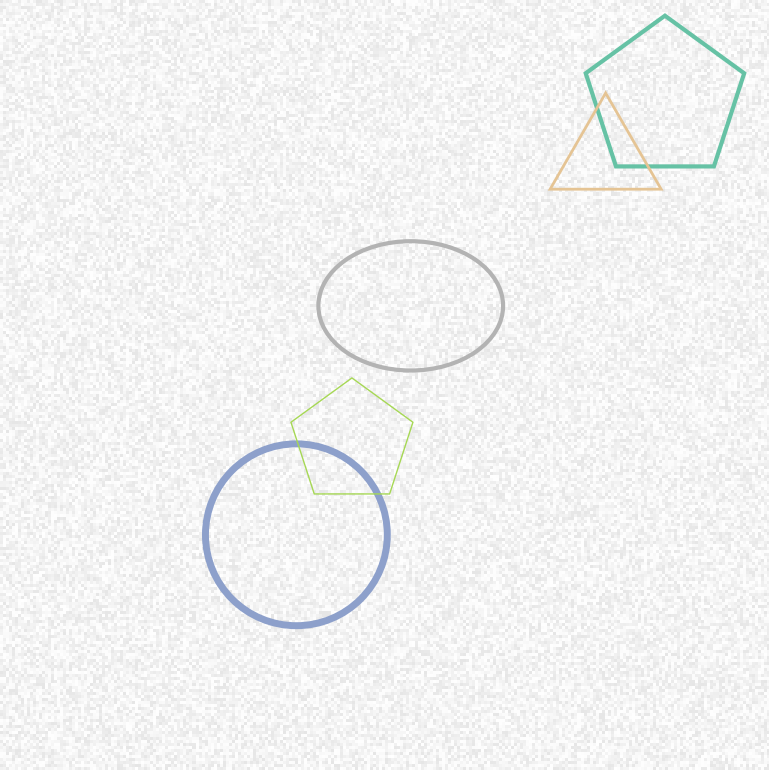[{"shape": "pentagon", "thickness": 1.5, "radius": 0.54, "center": [0.864, 0.871]}, {"shape": "circle", "thickness": 2.5, "radius": 0.59, "center": [0.385, 0.305]}, {"shape": "pentagon", "thickness": 0.5, "radius": 0.42, "center": [0.457, 0.426]}, {"shape": "triangle", "thickness": 1, "radius": 0.42, "center": [0.787, 0.796]}, {"shape": "oval", "thickness": 1.5, "radius": 0.6, "center": [0.533, 0.603]}]